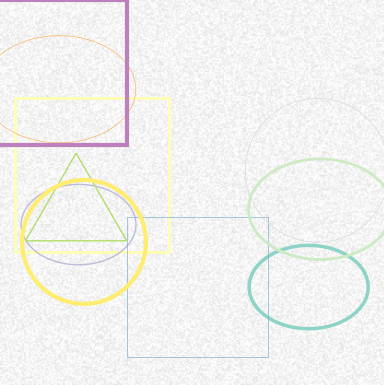[{"shape": "oval", "thickness": 2.5, "radius": 0.77, "center": [0.802, 0.254]}, {"shape": "square", "thickness": 2, "radius": 1.0, "center": [0.24, 0.546]}, {"shape": "oval", "thickness": 1, "radius": 0.75, "center": [0.204, 0.417]}, {"shape": "square", "thickness": 0.5, "radius": 0.91, "center": [0.513, 0.255]}, {"shape": "oval", "thickness": 0.5, "radius": 0.99, "center": [0.154, 0.768]}, {"shape": "triangle", "thickness": 1, "radius": 0.76, "center": [0.198, 0.45]}, {"shape": "circle", "thickness": 0.5, "radius": 0.94, "center": [0.824, 0.558]}, {"shape": "square", "thickness": 3, "radius": 0.94, "center": [0.143, 0.812]}, {"shape": "oval", "thickness": 2, "radius": 0.93, "center": [0.832, 0.457]}, {"shape": "circle", "thickness": 3, "radius": 0.8, "center": [0.218, 0.372]}]